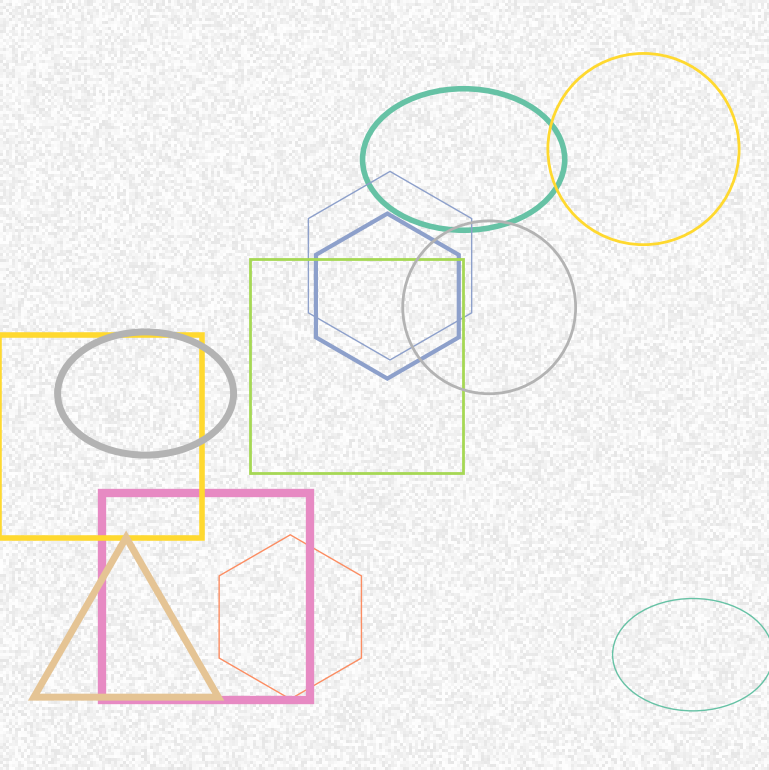[{"shape": "oval", "thickness": 2, "radius": 0.66, "center": [0.602, 0.793]}, {"shape": "oval", "thickness": 0.5, "radius": 0.52, "center": [0.9, 0.15]}, {"shape": "hexagon", "thickness": 0.5, "radius": 0.53, "center": [0.377, 0.199]}, {"shape": "hexagon", "thickness": 0.5, "radius": 0.61, "center": [0.507, 0.655]}, {"shape": "hexagon", "thickness": 1.5, "radius": 0.54, "center": [0.503, 0.615]}, {"shape": "square", "thickness": 3, "radius": 0.67, "center": [0.268, 0.225]}, {"shape": "square", "thickness": 1, "radius": 0.69, "center": [0.463, 0.525]}, {"shape": "square", "thickness": 2, "radius": 0.66, "center": [0.131, 0.433]}, {"shape": "circle", "thickness": 1, "radius": 0.62, "center": [0.836, 0.806]}, {"shape": "triangle", "thickness": 2.5, "radius": 0.69, "center": [0.164, 0.164]}, {"shape": "oval", "thickness": 2.5, "radius": 0.57, "center": [0.189, 0.489]}, {"shape": "circle", "thickness": 1, "radius": 0.56, "center": [0.635, 0.601]}]